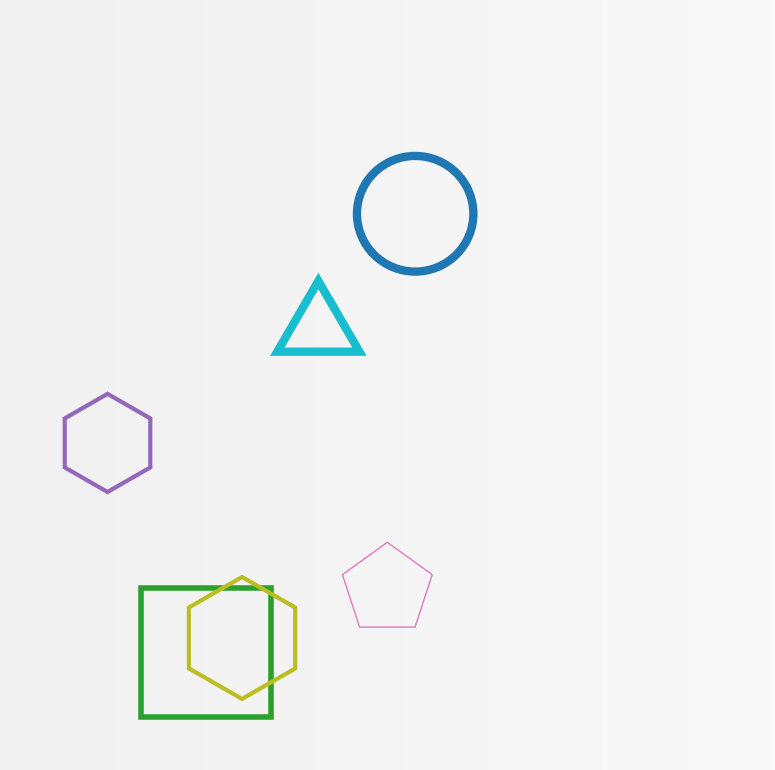[{"shape": "circle", "thickness": 3, "radius": 0.38, "center": [0.536, 0.722]}, {"shape": "square", "thickness": 2, "radius": 0.42, "center": [0.266, 0.153]}, {"shape": "hexagon", "thickness": 1.5, "radius": 0.32, "center": [0.139, 0.425]}, {"shape": "pentagon", "thickness": 0.5, "radius": 0.3, "center": [0.5, 0.235]}, {"shape": "hexagon", "thickness": 1.5, "radius": 0.4, "center": [0.312, 0.171]}, {"shape": "triangle", "thickness": 3, "radius": 0.31, "center": [0.411, 0.574]}]